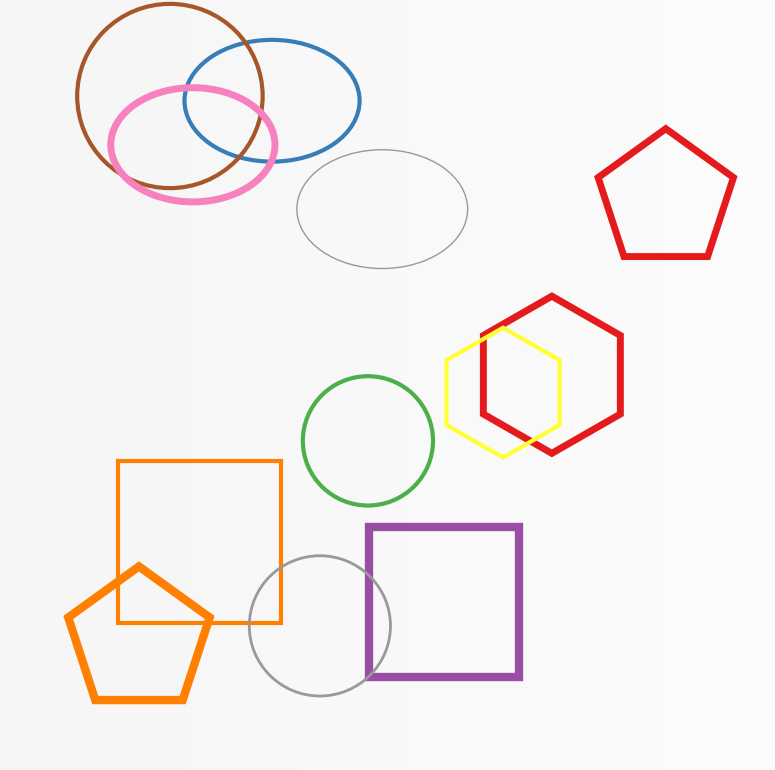[{"shape": "hexagon", "thickness": 2.5, "radius": 0.51, "center": [0.712, 0.513]}, {"shape": "pentagon", "thickness": 2.5, "radius": 0.46, "center": [0.859, 0.741]}, {"shape": "oval", "thickness": 1.5, "radius": 0.56, "center": [0.351, 0.869]}, {"shape": "circle", "thickness": 1.5, "radius": 0.42, "center": [0.475, 0.427]}, {"shape": "square", "thickness": 3, "radius": 0.49, "center": [0.573, 0.218]}, {"shape": "pentagon", "thickness": 3, "radius": 0.48, "center": [0.179, 0.168]}, {"shape": "square", "thickness": 1.5, "radius": 0.53, "center": [0.258, 0.296]}, {"shape": "hexagon", "thickness": 1.5, "radius": 0.42, "center": [0.649, 0.49]}, {"shape": "circle", "thickness": 1.5, "radius": 0.6, "center": [0.219, 0.875]}, {"shape": "oval", "thickness": 2.5, "radius": 0.53, "center": [0.249, 0.812]}, {"shape": "circle", "thickness": 1, "radius": 0.46, "center": [0.413, 0.187]}, {"shape": "oval", "thickness": 0.5, "radius": 0.55, "center": [0.493, 0.728]}]